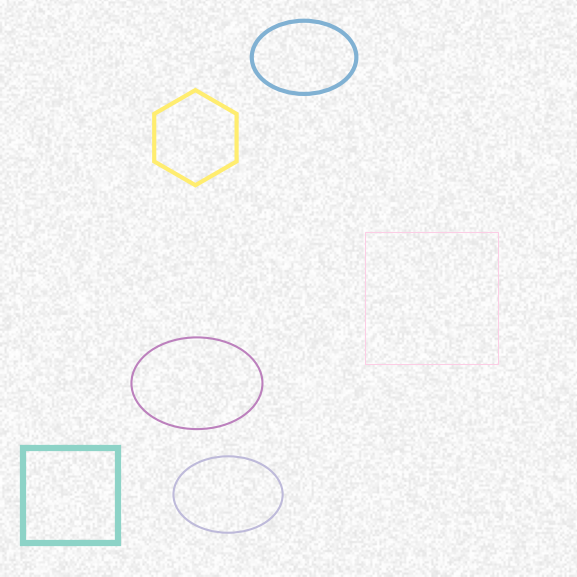[{"shape": "square", "thickness": 3, "radius": 0.41, "center": [0.122, 0.141]}, {"shape": "oval", "thickness": 1, "radius": 0.47, "center": [0.395, 0.143]}, {"shape": "oval", "thickness": 2, "radius": 0.45, "center": [0.527, 0.9]}, {"shape": "square", "thickness": 0.5, "radius": 0.57, "center": [0.747, 0.483]}, {"shape": "oval", "thickness": 1, "radius": 0.57, "center": [0.341, 0.335]}, {"shape": "hexagon", "thickness": 2, "radius": 0.41, "center": [0.338, 0.761]}]